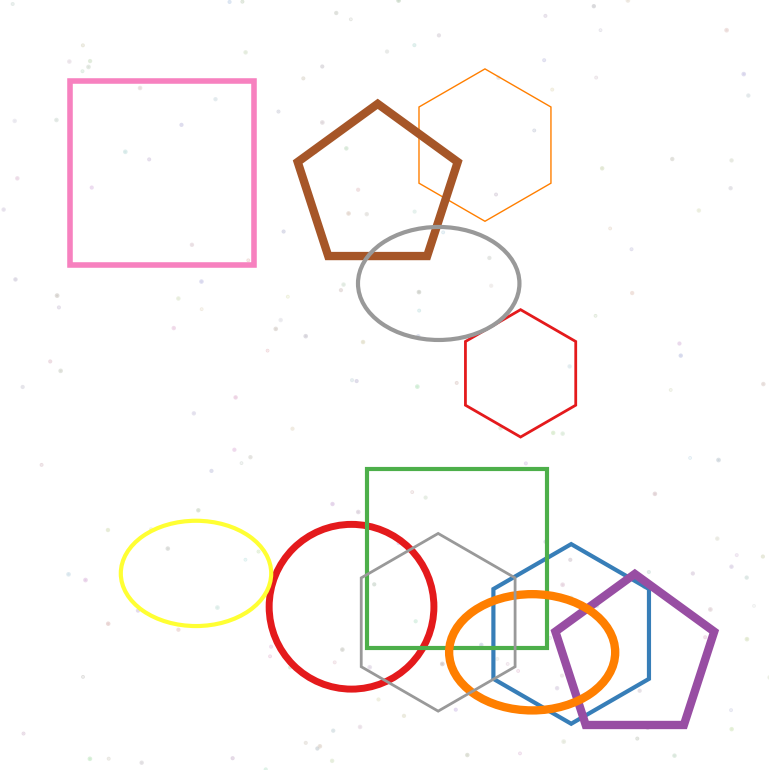[{"shape": "hexagon", "thickness": 1, "radius": 0.41, "center": [0.676, 0.515]}, {"shape": "circle", "thickness": 2.5, "radius": 0.53, "center": [0.457, 0.212]}, {"shape": "hexagon", "thickness": 1.5, "radius": 0.58, "center": [0.742, 0.177]}, {"shape": "square", "thickness": 1.5, "radius": 0.58, "center": [0.593, 0.275]}, {"shape": "pentagon", "thickness": 3, "radius": 0.54, "center": [0.824, 0.146]}, {"shape": "oval", "thickness": 3, "radius": 0.54, "center": [0.691, 0.153]}, {"shape": "hexagon", "thickness": 0.5, "radius": 0.49, "center": [0.63, 0.812]}, {"shape": "oval", "thickness": 1.5, "radius": 0.49, "center": [0.255, 0.255]}, {"shape": "pentagon", "thickness": 3, "radius": 0.55, "center": [0.491, 0.756]}, {"shape": "square", "thickness": 2, "radius": 0.6, "center": [0.21, 0.775]}, {"shape": "oval", "thickness": 1.5, "radius": 0.52, "center": [0.57, 0.632]}, {"shape": "hexagon", "thickness": 1, "radius": 0.58, "center": [0.569, 0.192]}]